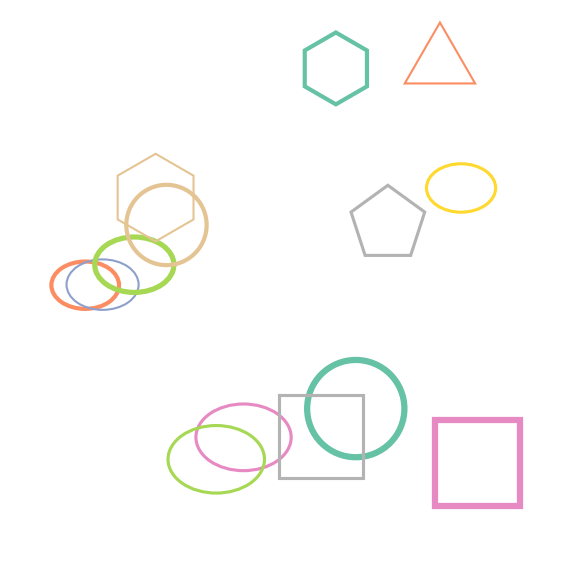[{"shape": "circle", "thickness": 3, "radius": 0.42, "center": [0.616, 0.292]}, {"shape": "hexagon", "thickness": 2, "radius": 0.31, "center": [0.582, 0.881]}, {"shape": "oval", "thickness": 2, "radius": 0.29, "center": [0.148, 0.505]}, {"shape": "triangle", "thickness": 1, "radius": 0.35, "center": [0.762, 0.89]}, {"shape": "oval", "thickness": 1, "radius": 0.31, "center": [0.178, 0.506]}, {"shape": "oval", "thickness": 1.5, "radius": 0.41, "center": [0.422, 0.242]}, {"shape": "square", "thickness": 3, "radius": 0.37, "center": [0.826, 0.197]}, {"shape": "oval", "thickness": 2.5, "radius": 0.34, "center": [0.233, 0.541]}, {"shape": "oval", "thickness": 1.5, "radius": 0.42, "center": [0.374, 0.204]}, {"shape": "oval", "thickness": 1.5, "radius": 0.3, "center": [0.798, 0.674]}, {"shape": "circle", "thickness": 2, "radius": 0.35, "center": [0.288, 0.61]}, {"shape": "hexagon", "thickness": 1, "radius": 0.38, "center": [0.269, 0.657]}, {"shape": "pentagon", "thickness": 1.5, "radius": 0.34, "center": [0.672, 0.611]}, {"shape": "square", "thickness": 1.5, "radius": 0.36, "center": [0.556, 0.243]}]